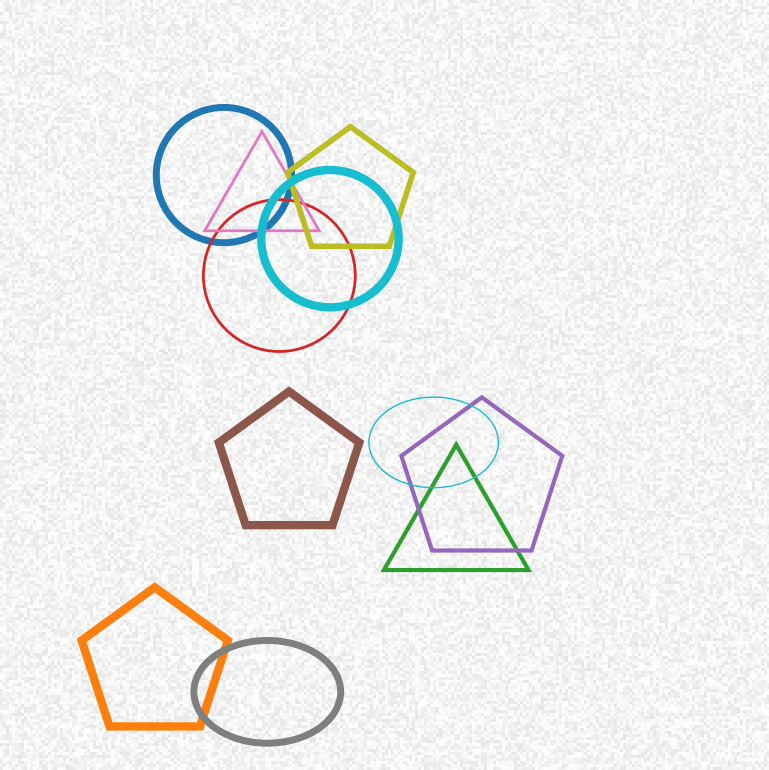[{"shape": "circle", "thickness": 2.5, "radius": 0.44, "center": [0.291, 0.773]}, {"shape": "pentagon", "thickness": 3, "radius": 0.5, "center": [0.201, 0.137]}, {"shape": "triangle", "thickness": 1.5, "radius": 0.54, "center": [0.593, 0.314]}, {"shape": "circle", "thickness": 1, "radius": 0.49, "center": [0.363, 0.642]}, {"shape": "pentagon", "thickness": 1.5, "radius": 0.55, "center": [0.626, 0.374]}, {"shape": "pentagon", "thickness": 3, "radius": 0.48, "center": [0.375, 0.396]}, {"shape": "triangle", "thickness": 1, "radius": 0.43, "center": [0.34, 0.743]}, {"shape": "oval", "thickness": 2.5, "radius": 0.48, "center": [0.347, 0.102]}, {"shape": "pentagon", "thickness": 2, "radius": 0.43, "center": [0.455, 0.75]}, {"shape": "oval", "thickness": 0.5, "radius": 0.42, "center": [0.563, 0.425]}, {"shape": "circle", "thickness": 3, "radius": 0.45, "center": [0.429, 0.69]}]